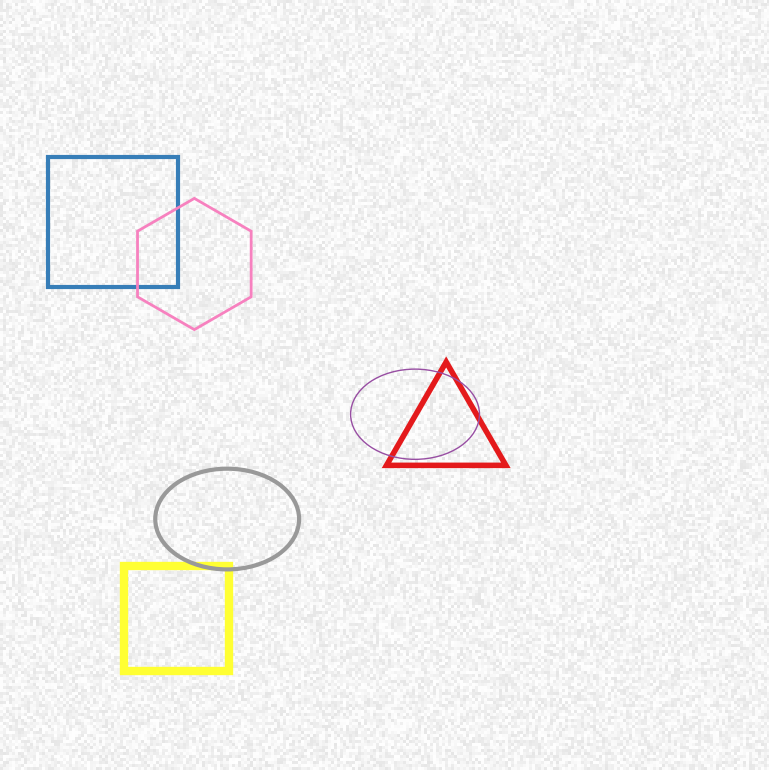[{"shape": "triangle", "thickness": 2, "radius": 0.45, "center": [0.579, 0.44]}, {"shape": "square", "thickness": 1.5, "radius": 0.42, "center": [0.147, 0.712]}, {"shape": "oval", "thickness": 0.5, "radius": 0.42, "center": [0.539, 0.462]}, {"shape": "square", "thickness": 3, "radius": 0.34, "center": [0.23, 0.196]}, {"shape": "hexagon", "thickness": 1, "radius": 0.43, "center": [0.252, 0.657]}, {"shape": "oval", "thickness": 1.5, "radius": 0.47, "center": [0.295, 0.326]}]